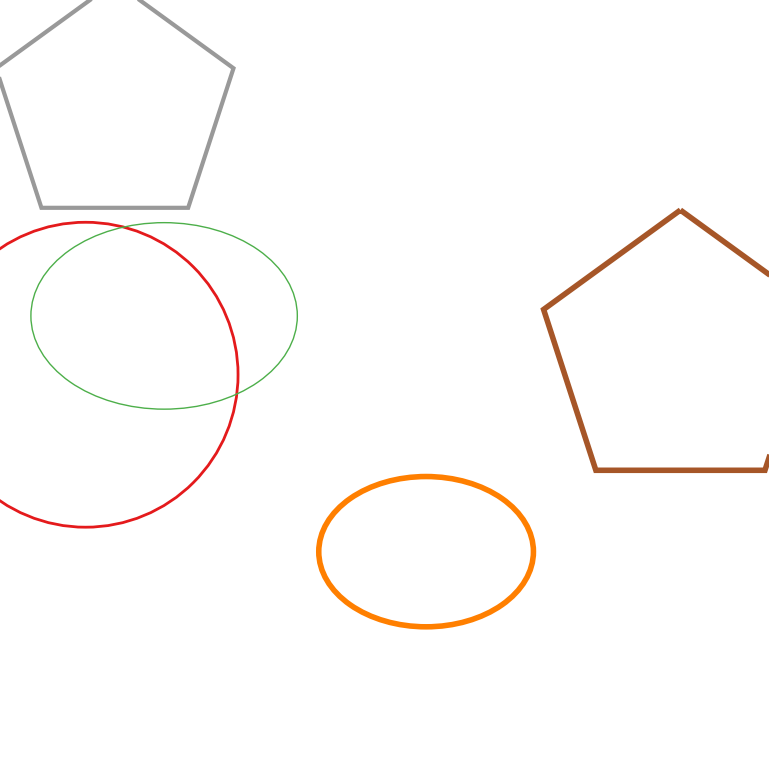[{"shape": "circle", "thickness": 1, "radius": 0.99, "center": [0.111, 0.513]}, {"shape": "oval", "thickness": 0.5, "radius": 0.87, "center": [0.213, 0.59]}, {"shape": "oval", "thickness": 2, "radius": 0.7, "center": [0.553, 0.284]}, {"shape": "pentagon", "thickness": 2, "radius": 0.93, "center": [0.884, 0.54]}, {"shape": "pentagon", "thickness": 1.5, "radius": 0.81, "center": [0.149, 0.861]}]